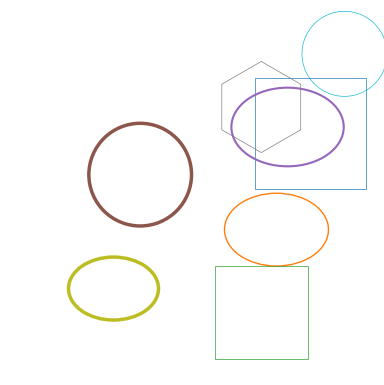[{"shape": "square", "thickness": 0.5, "radius": 0.72, "center": [0.807, 0.654]}, {"shape": "oval", "thickness": 1, "radius": 0.68, "center": [0.718, 0.404]}, {"shape": "square", "thickness": 0.5, "radius": 0.6, "center": [0.68, 0.189]}, {"shape": "oval", "thickness": 1.5, "radius": 0.73, "center": [0.747, 0.67]}, {"shape": "circle", "thickness": 2.5, "radius": 0.67, "center": [0.364, 0.546]}, {"shape": "hexagon", "thickness": 0.5, "radius": 0.59, "center": [0.679, 0.722]}, {"shape": "oval", "thickness": 2.5, "radius": 0.58, "center": [0.295, 0.251]}, {"shape": "circle", "thickness": 0.5, "radius": 0.55, "center": [0.895, 0.86]}]